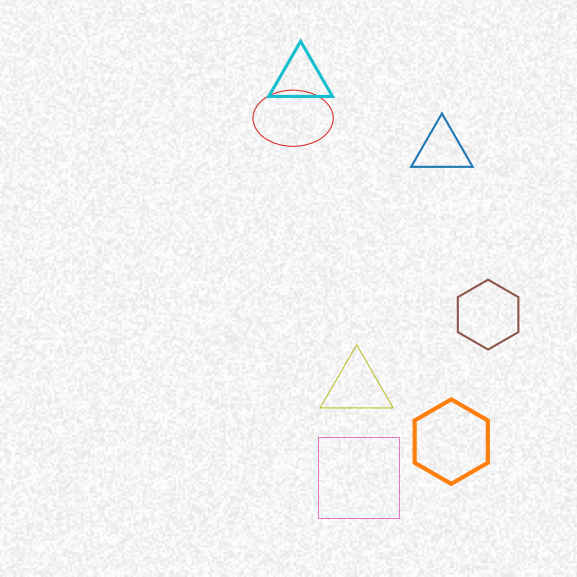[{"shape": "triangle", "thickness": 1, "radius": 0.31, "center": [0.765, 0.741]}, {"shape": "hexagon", "thickness": 2, "radius": 0.37, "center": [0.781, 0.234]}, {"shape": "oval", "thickness": 0.5, "radius": 0.35, "center": [0.508, 0.794]}, {"shape": "hexagon", "thickness": 1, "radius": 0.3, "center": [0.845, 0.454]}, {"shape": "square", "thickness": 0.5, "radius": 0.35, "center": [0.621, 0.172]}, {"shape": "triangle", "thickness": 0.5, "radius": 0.36, "center": [0.618, 0.329]}, {"shape": "triangle", "thickness": 1.5, "radius": 0.32, "center": [0.521, 0.864]}]